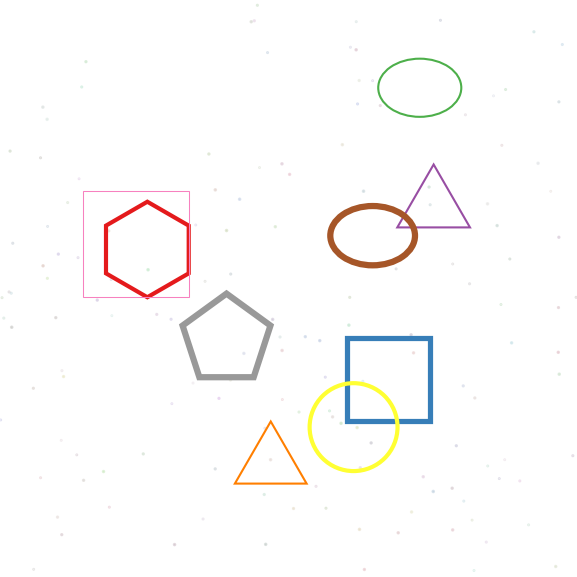[{"shape": "hexagon", "thickness": 2, "radius": 0.41, "center": [0.255, 0.567]}, {"shape": "square", "thickness": 2.5, "radius": 0.36, "center": [0.673, 0.342]}, {"shape": "oval", "thickness": 1, "radius": 0.36, "center": [0.727, 0.847]}, {"shape": "triangle", "thickness": 1, "radius": 0.36, "center": [0.751, 0.642]}, {"shape": "triangle", "thickness": 1, "radius": 0.36, "center": [0.469, 0.198]}, {"shape": "circle", "thickness": 2, "radius": 0.38, "center": [0.612, 0.26]}, {"shape": "oval", "thickness": 3, "radius": 0.37, "center": [0.645, 0.591]}, {"shape": "square", "thickness": 0.5, "radius": 0.46, "center": [0.236, 0.577]}, {"shape": "pentagon", "thickness": 3, "radius": 0.4, "center": [0.392, 0.411]}]